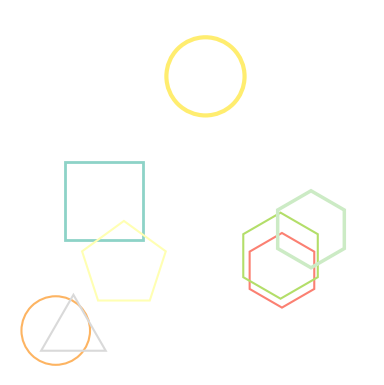[{"shape": "square", "thickness": 2, "radius": 0.5, "center": [0.27, 0.478]}, {"shape": "pentagon", "thickness": 1.5, "radius": 0.57, "center": [0.322, 0.312]}, {"shape": "hexagon", "thickness": 1.5, "radius": 0.48, "center": [0.732, 0.298]}, {"shape": "circle", "thickness": 1.5, "radius": 0.45, "center": [0.145, 0.141]}, {"shape": "hexagon", "thickness": 1.5, "radius": 0.56, "center": [0.729, 0.336]}, {"shape": "triangle", "thickness": 1.5, "radius": 0.48, "center": [0.191, 0.137]}, {"shape": "hexagon", "thickness": 2.5, "radius": 0.5, "center": [0.808, 0.405]}, {"shape": "circle", "thickness": 3, "radius": 0.51, "center": [0.534, 0.802]}]